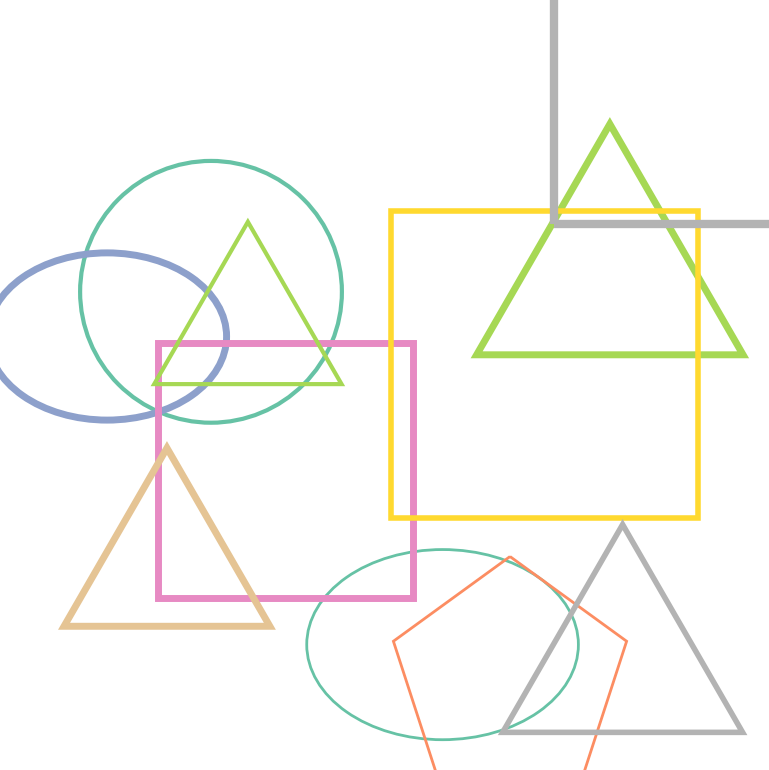[{"shape": "oval", "thickness": 1, "radius": 0.88, "center": [0.575, 0.163]}, {"shape": "circle", "thickness": 1.5, "radius": 0.85, "center": [0.274, 0.621]}, {"shape": "pentagon", "thickness": 1, "radius": 0.8, "center": [0.662, 0.118]}, {"shape": "oval", "thickness": 2.5, "radius": 0.78, "center": [0.139, 0.563]}, {"shape": "square", "thickness": 2.5, "radius": 0.83, "center": [0.371, 0.389]}, {"shape": "triangle", "thickness": 2.5, "radius": 1.0, "center": [0.792, 0.639]}, {"shape": "triangle", "thickness": 1.5, "radius": 0.7, "center": [0.322, 0.571]}, {"shape": "square", "thickness": 2, "radius": 1.0, "center": [0.707, 0.527]}, {"shape": "triangle", "thickness": 2.5, "radius": 0.77, "center": [0.217, 0.264]}, {"shape": "square", "thickness": 3, "radius": 0.82, "center": [0.884, 0.874]}, {"shape": "triangle", "thickness": 2, "radius": 0.9, "center": [0.809, 0.139]}]